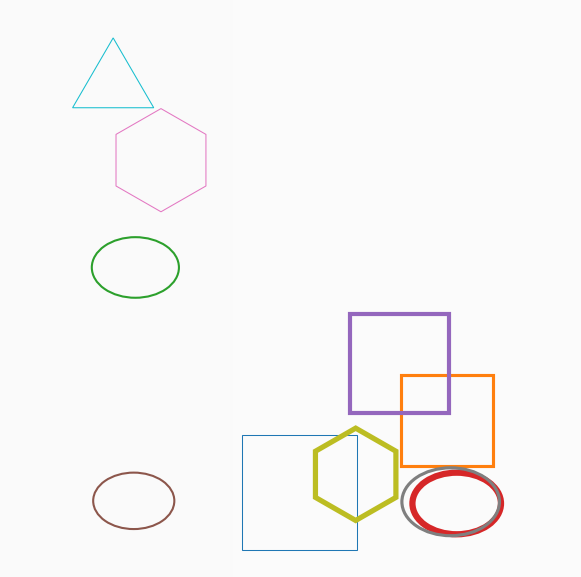[{"shape": "square", "thickness": 0.5, "radius": 0.5, "center": [0.515, 0.146]}, {"shape": "square", "thickness": 1.5, "radius": 0.4, "center": [0.77, 0.271]}, {"shape": "oval", "thickness": 1, "radius": 0.37, "center": [0.233, 0.536]}, {"shape": "oval", "thickness": 3, "radius": 0.38, "center": [0.786, 0.127]}, {"shape": "square", "thickness": 2, "radius": 0.43, "center": [0.688, 0.37]}, {"shape": "oval", "thickness": 1, "radius": 0.35, "center": [0.23, 0.132]}, {"shape": "hexagon", "thickness": 0.5, "radius": 0.45, "center": [0.277, 0.722]}, {"shape": "oval", "thickness": 1.5, "radius": 0.42, "center": [0.775, 0.13]}, {"shape": "hexagon", "thickness": 2.5, "radius": 0.4, "center": [0.612, 0.178]}, {"shape": "triangle", "thickness": 0.5, "radius": 0.4, "center": [0.195, 0.853]}]